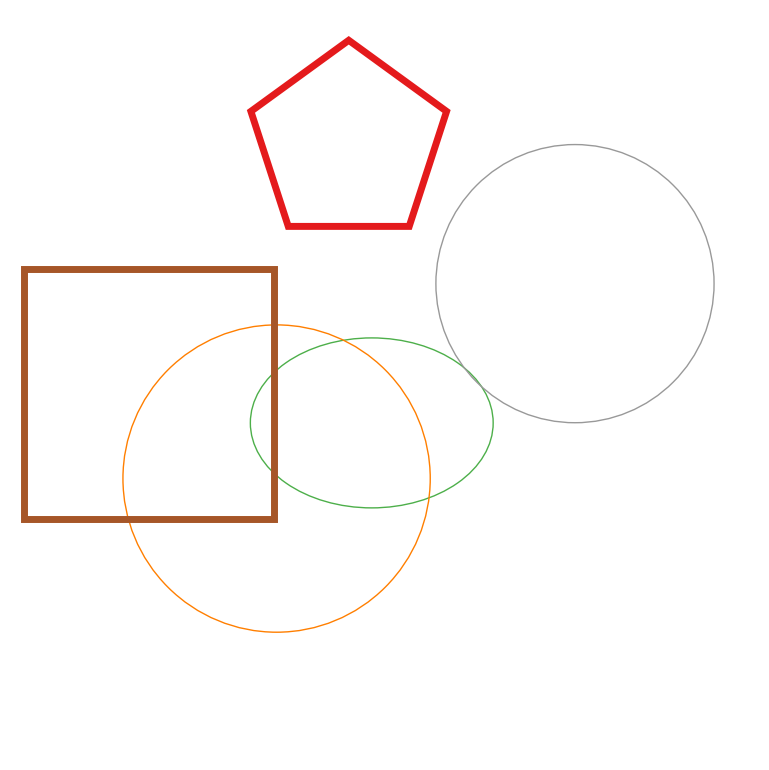[{"shape": "pentagon", "thickness": 2.5, "radius": 0.67, "center": [0.453, 0.814]}, {"shape": "oval", "thickness": 0.5, "radius": 0.79, "center": [0.483, 0.451]}, {"shape": "circle", "thickness": 0.5, "radius": 1.0, "center": [0.359, 0.379]}, {"shape": "square", "thickness": 2.5, "radius": 0.81, "center": [0.193, 0.488]}, {"shape": "circle", "thickness": 0.5, "radius": 0.9, "center": [0.747, 0.632]}]